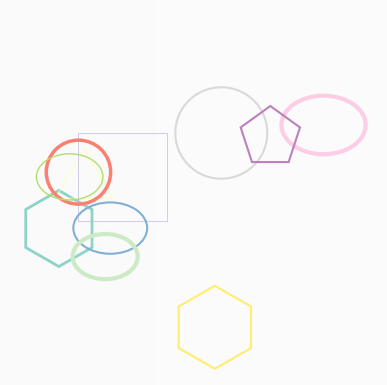[{"shape": "hexagon", "thickness": 2, "radius": 0.49, "center": [0.152, 0.406]}, {"shape": "triangle", "thickness": 0.5, "radius": 0.43, "center": [0.217, 0.528]}, {"shape": "square", "thickness": 0.5, "radius": 0.57, "center": [0.315, 0.541]}, {"shape": "circle", "thickness": 2.5, "radius": 0.42, "center": [0.202, 0.553]}, {"shape": "oval", "thickness": 1.5, "radius": 0.48, "center": [0.285, 0.408]}, {"shape": "oval", "thickness": 1, "radius": 0.43, "center": [0.18, 0.541]}, {"shape": "oval", "thickness": 3, "radius": 0.54, "center": [0.835, 0.675]}, {"shape": "circle", "thickness": 1.5, "radius": 0.59, "center": [0.571, 0.655]}, {"shape": "pentagon", "thickness": 1.5, "radius": 0.4, "center": [0.698, 0.644]}, {"shape": "oval", "thickness": 3, "radius": 0.42, "center": [0.271, 0.334]}, {"shape": "hexagon", "thickness": 1.5, "radius": 0.54, "center": [0.554, 0.15]}]